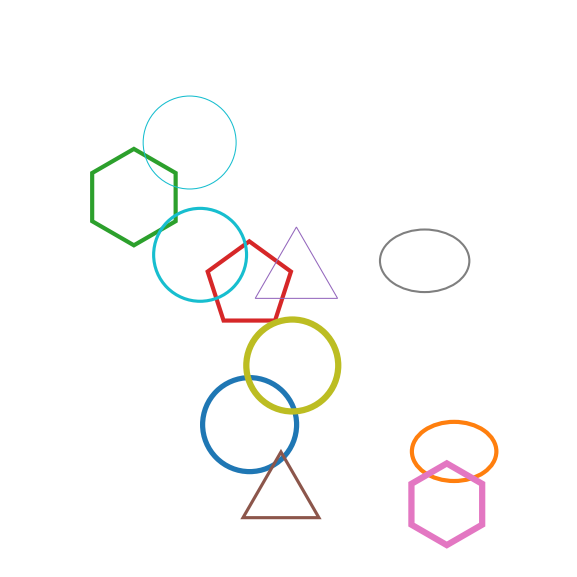[{"shape": "circle", "thickness": 2.5, "radius": 0.41, "center": [0.432, 0.264]}, {"shape": "oval", "thickness": 2, "radius": 0.37, "center": [0.786, 0.217]}, {"shape": "hexagon", "thickness": 2, "radius": 0.42, "center": [0.232, 0.658]}, {"shape": "pentagon", "thickness": 2, "radius": 0.38, "center": [0.432, 0.505]}, {"shape": "triangle", "thickness": 0.5, "radius": 0.41, "center": [0.513, 0.524]}, {"shape": "triangle", "thickness": 1.5, "radius": 0.38, "center": [0.487, 0.141]}, {"shape": "hexagon", "thickness": 3, "radius": 0.35, "center": [0.774, 0.126]}, {"shape": "oval", "thickness": 1, "radius": 0.39, "center": [0.735, 0.548]}, {"shape": "circle", "thickness": 3, "radius": 0.4, "center": [0.506, 0.366]}, {"shape": "circle", "thickness": 0.5, "radius": 0.4, "center": [0.328, 0.752]}, {"shape": "circle", "thickness": 1.5, "radius": 0.4, "center": [0.346, 0.558]}]